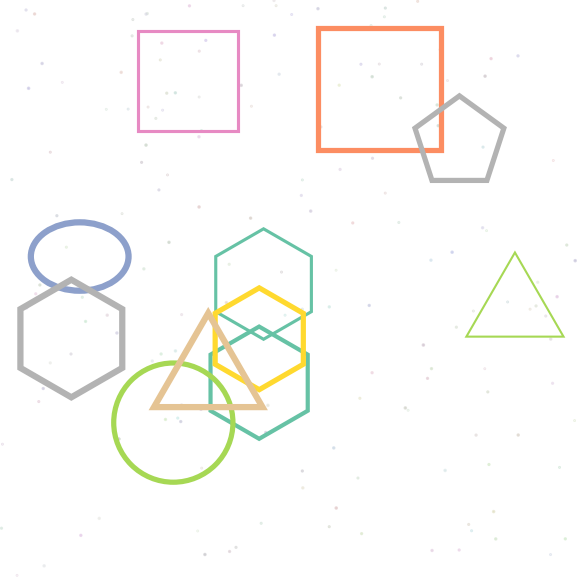[{"shape": "hexagon", "thickness": 2, "radius": 0.49, "center": [0.449, 0.336]}, {"shape": "hexagon", "thickness": 1.5, "radius": 0.48, "center": [0.456, 0.507]}, {"shape": "square", "thickness": 2.5, "radius": 0.53, "center": [0.657, 0.845]}, {"shape": "oval", "thickness": 3, "radius": 0.42, "center": [0.138, 0.555]}, {"shape": "square", "thickness": 1.5, "radius": 0.43, "center": [0.325, 0.858]}, {"shape": "triangle", "thickness": 1, "radius": 0.49, "center": [0.892, 0.465]}, {"shape": "circle", "thickness": 2.5, "radius": 0.52, "center": [0.3, 0.267]}, {"shape": "hexagon", "thickness": 2.5, "radius": 0.44, "center": [0.449, 0.412]}, {"shape": "triangle", "thickness": 3, "radius": 0.54, "center": [0.361, 0.348]}, {"shape": "hexagon", "thickness": 3, "radius": 0.51, "center": [0.124, 0.413]}, {"shape": "pentagon", "thickness": 2.5, "radius": 0.4, "center": [0.796, 0.752]}]